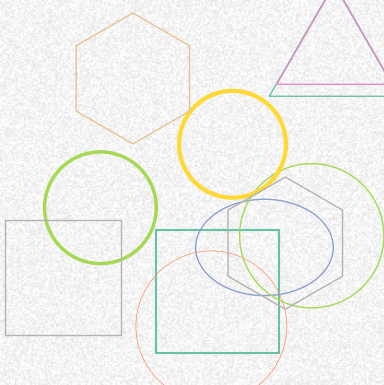[{"shape": "triangle", "thickness": 1, "radius": 0.97, "center": [0.868, 0.847]}, {"shape": "square", "thickness": 1.5, "radius": 0.8, "center": [0.565, 0.242]}, {"shape": "circle", "thickness": 0.5, "radius": 0.98, "center": [0.549, 0.152]}, {"shape": "oval", "thickness": 1, "radius": 0.89, "center": [0.687, 0.357]}, {"shape": "triangle", "thickness": 1, "radius": 0.87, "center": [0.869, 0.868]}, {"shape": "circle", "thickness": 1, "radius": 0.94, "center": [0.81, 0.388]}, {"shape": "circle", "thickness": 2.5, "radius": 0.73, "center": [0.261, 0.46]}, {"shape": "circle", "thickness": 3, "radius": 0.69, "center": [0.604, 0.625]}, {"shape": "hexagon", "thickness": 1, "radius": 0.85, "center": [0.345, 0.796]}, {"shape": "square", "thickness": 1, "radius": 0.75, "center": [0.163, 0.279]}, {"shape": "hexagon", "thickness": 1, "radius": 0.86, "center": [0.741, 0.369]}]